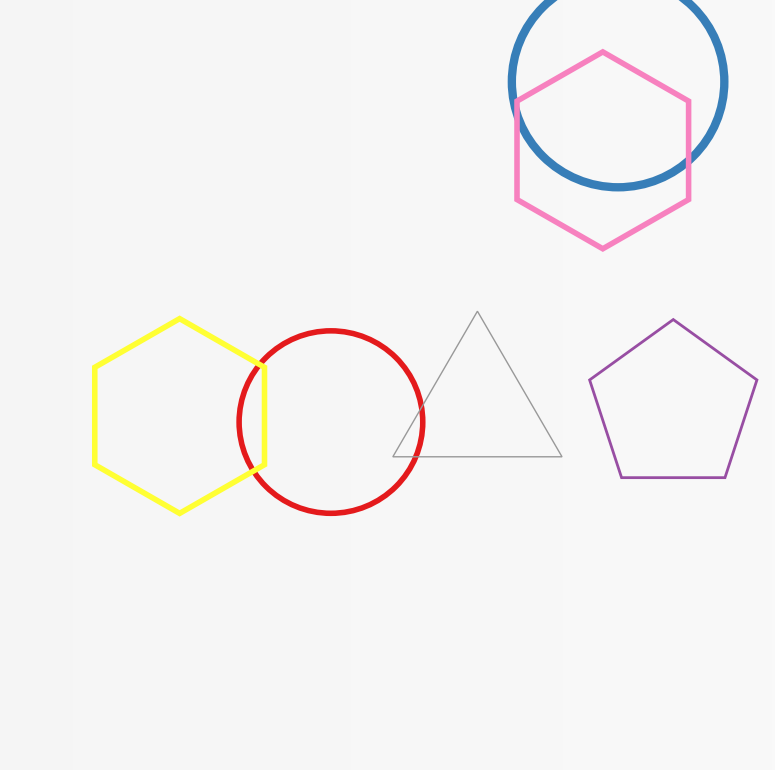[{"shape": "circle", "thickness": 2, "radius": 0.59, "center": [0.427, 0.452]}, {"shape": "circle", "thickness": 3, "radius": 0.69, "center": [0.798, 0.894]}, {"shape": "pentagon", "thickness": 1, "radius": 0.57, "center": [0.869, 0.471]}, {"shape": "hexagon", "thickness": 2, "radius": 0.63, "center": [0.232, 0.46]}, {"shape": "hexagon", "thickness": 2, "radius": 0.64, "center": [0.778, 0.805]}, {"shape": "triangle", "thickness": 0.5, "radius": 0.63, "center": [0.616, 0.47]}]